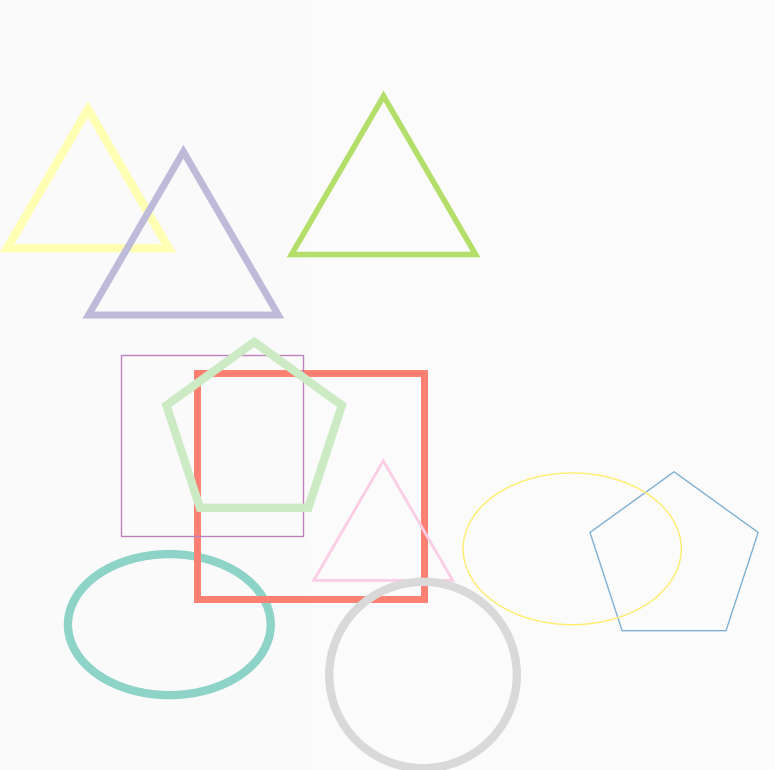[{"shape": "oval", "thickness": 3, "radius": 0.65, "center": [0.219, 0.189]}, {"shape": "triangle", "thickness": 3, "radius": 0.6, "center": [0.114, 0.738]}, {"shape": "triangle", "thickness": 2.5, "radius": 0.71, "center": [0.237, 0.662]}, {"shape": "square", "thickness": 2.5, "radius": 0.73, "center": [0.4, 0.368]}, {"shape": "pentagon", "thickness": 0.5, "radius": 0.57, "center": [0.87, 0.273]}, {"shape": "triangle", "thickness": 2, "radius": 0.69, "center": [0.495, 0.738]}, {"shape": "triangle", "thickness": 1, "radius": 0.52, "center": [0.495, 0.298]}, {"shape": "circle", "thickness": 3, "radius": 0.61, "center": [0.546, 0.123]}, {"shape": "square", "thickness": 0.5, "radius": 0.59, "center": [0.274, 0.421]}, {"shape": "pentagon", "thickness": 3, "radius": 0.6, "center": [0.328, 0.437]}, {"shape": "oval", "thickness": 0.5, "radius": 0.7, "center": [0.738, 0.287]}]